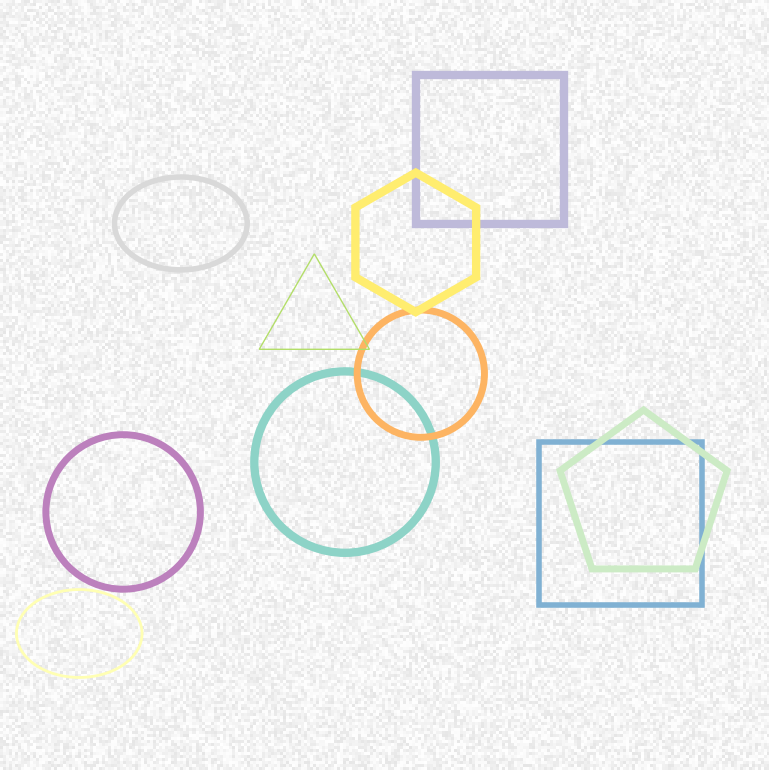[{"shape": "circle", "thickness": 3, "radius": 0.59, "center": [0.448, 0.4]}, {"shape": "oval", "thickness": 1, "radius": 0.41, "center": [0.103, 0.177]}, {"shape": "square", "thickness": 3, "radius": 0.48, "center": [0.637, 0.806]}, {"shape": "square", "thickness": 2, "radius": 0.53, "center": [0.806, 0.32]}, {"shape": "circle", "thickness": 2.5, "radius": 0.41, "center": [0.547, 0.515]}, {"shape": "triangle", "thickness": 0.5, "radius": 0.41, "center": [0.408, 0.588]}, {"shape": "oval", "thickness": 2, "radius": 0.43, "center": [0.235, 0.71]}, {"shape": "circle", "thickness": 2.5, "radius": 0.5, "center": [0.16, 0.335]}, {"shape": "pentagon", "thickness": 2.5, "radius": 0.57, "center": [0.836, 0.353]}, {"shape": "hexagon", "thickness": 3, "radius": 0.45, "center": [0.54, 0.685]}]